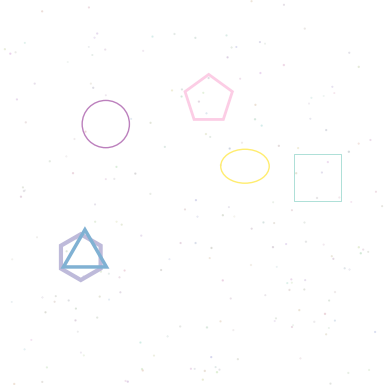[{"shape": "square", "thickness": 0.5, "radius": 0.3, "center": [0.824, 0.54]}, {"shape": "hexagon", "thickness": 3, "radius": 0.3, "center": [0.21, 0.332]}, {"shape": "triangle", "thickness": 2.5, "radius": 0.32, "center": [0.221, 0.339]}, {"shape": "pentagon", "thickness": 2, "radius": 0.32, "center": [0.542, 0.742]}, {"shape": "circle", "thickness": 1, "radius": 0.31, "center": [0.275, 0.678]}, {"shape": "oval", "thickness": 1, "radius": 0.31, "center": [0.636, 0.568]}]